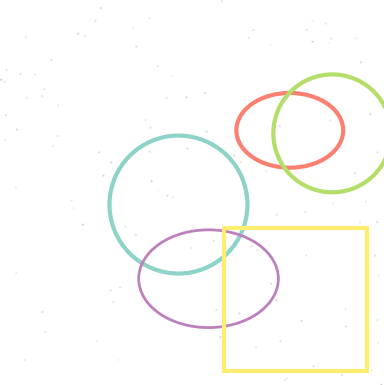[{"shape": "circle", "thickness": 3, "radius": 0.9, "center": [0.464, 0.469]}, {"shape": "oval", "thickness": 3, "radius": 0.69, "center": [0.753, 0.661]}, {"shape": "circle", "thickness": 3, "radius": 0.77, "center": [0.863, 0.654]}, {"shape": "oval", "thickness": 2, "radius": 0.91, "center": [0.542, 0.276]}, {"shape": "square", "thickness": 3, "radius": 0.93, "center": [0.767, 0.222]}]